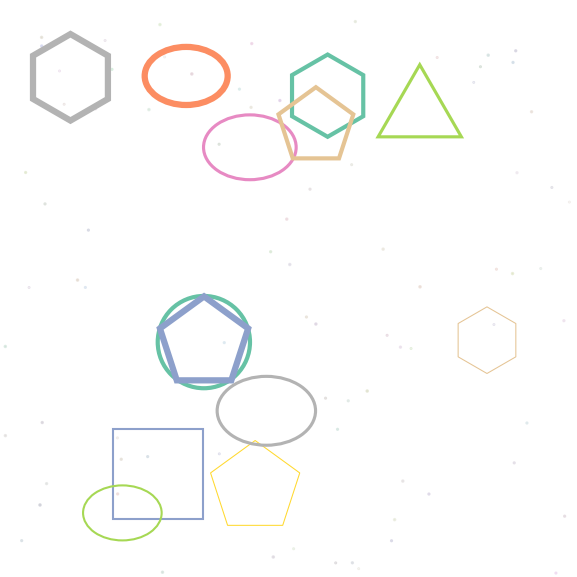[{"shape": "circle", "thickness": 2, "radius": 0.4, "center": [0.353, 0.407]}, {"shape": "hexagon", "thickness": 2, "radius": 0.36, "center": [0.567, 0.833]}, {"shape": "oval", "thickness": 3, "radius": 0.36, "center": [0.322, 0.868]}, {"shape": "pentagon", "thickness": 3, "radius": 0.4, "center": [0.353, 0.406]}, {"shape": "square", "thickness": 1, "radius": 0.39, "center": [0.273, 0.179]}, {"shape": "oval", "thickness": 1.5, "radius": 0.4, "center": [0.433, 0.744]}, {"shape": "oval", "thickness": 1, "radius": 0.34, "center": [0.212, 0.111]}, {"shape": "triangle", "thickness": 1.5, "radius": 0.42, "center": [0.727, 0.804]}, {"shape": "pentagon", "thickness": 0.5, "radius": 0.41, "center": [0.442, 0.155]}, {"shape": "pentagon", "thickness": 2, "radius": 0.34, "center": [0.547, 0.78]}, {"shape": "hexagon", "thickness": 0.5, "radius": 0.29, "center": [0.843, 0.41]}, {"shape": "oval", "thickness": 1.5, "radius": 0.43, "center": [0.461, 0.288]}, {"shape": "hexagon", "thickness": 3, "radius": 0.37, "center": [0.122, 0.865]}]